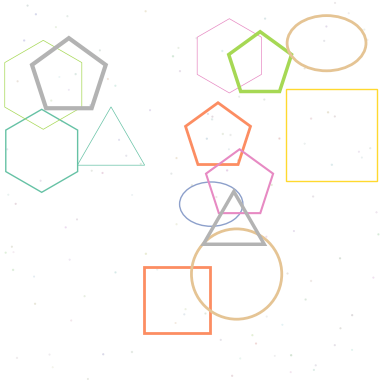[{"shape": "triangle", "thickness": 0.5, "radius": 0.5, "center": [0.288, 0.621]}, {"shape": "hexagon", "thickness": 1, "radius": 0.54, "center": [0.108, 0.608]}, {"shape": "pentagon", "thickness": 2, "radius": 0.44, "center": [0.566, 0.644]}, {"shape": "square", "thickness": 2, "radius": 0.43, "center": [0.459, 0.221]}, {"shape": "oval", "thickness": 1, "radius": 0.41, "center": [0.549, 0.47]}, {"shape": "hexagon", "thickness": 0.5, "radius": 0.48, "center": [0.596, 0.855]}, {"shape": "pentagon", "thickness": 1.5, "radius": 0.46, "center": [0.622, 0.521]}, {"shape": "pentagon", "thickness": 2.5, "radius": 0.43, "center": [0.676, 0.832]}, {"shape": "hexagon", "thickness": 0.5, "radius": 0.58, "center": [0.112, 0.78]}, {"shape": "square", "thickness": 1, "radius": 0.6, "center": [0.861, 0.649]}, {"shape": "oval", "thickness": 2, "radius": 0.51, "center": [0.848, 0.888]}, {"shape": "circle", "thickness": 2, "radius": 0.59, "center": [0.615, 0.288]}, {"shape": "pentagon", "thickness": 3, "radius": 0.5, "center": [0.179, 0.8]}, {"shape": "triangle", "thickness": 2.5, "radius": 0.46, "center": [0.607, 0.411]}]